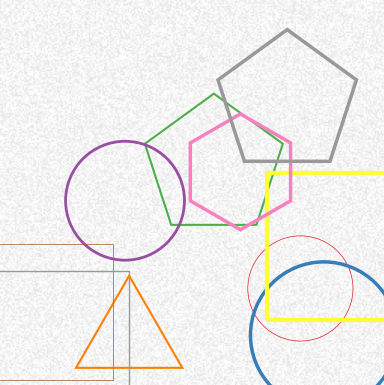[{"shape": "circle", "thickness": 0.5, "radius": 0.68, "center": [0.78, 0.251]}, {"shape": "circle", "thickness": 2.5, "radius": 0.95, "center": [0.841, 0.129]}, {"shape": "pentagon", "thickness": 1.5, "radius": 0.94, "center": [0.555, 0.568]}, {"shape": "circle", "thickness": 2, "radius": 0.77, "center": [0.325, 0.479]}, {"shape": "triangle", "thickness": 1.5, "radius": 0.8, "center": [0.336, 0.124]}, {"shape": "square", "thickness": 3, "radius": 0.96, "center": [0.885, 0.359]}, {"shape": "square", "thickness": 0.5, "radius": 0.89, "center": [0.117, 0.19]}, {"shape": "hexagon", "thickness": 2.5, "radius": 0.75, "center": [0.625, 0.554]}, {"shape": "pentagon", "thickness": 2.5, "radius": 0.95, "center": [0.746, 0.734]}, {"shape": "square", "thickness": 1, "radius": 0.95, "center": [0.144, 0.106]}]